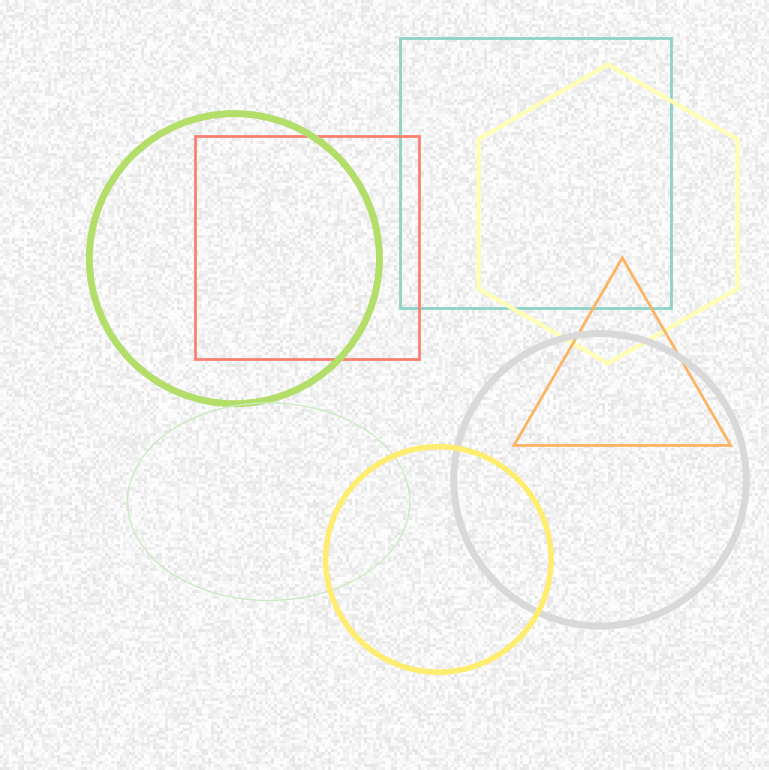[{"shape": "square", "thickness": 1, "radius": 0.88, "center": [0.696, 0.775]}, {"shape": "hexagon", "thickness": 1.5, "radius": 0.97, "center": [0.789, 0.722]}, {"shape": "square", "thickness": 1, "radius": 0.73, "center": [0.399, 0.679]}, {"shape": "triangle", "thickness": 1, "radius": 0.81, "center": [0.808, 0.503]}, {"shape": "circle", "thickness": 2.5, "radius": 0.94, "center": [0.304, 0.664]}, {"shape": "circle", "thickness": 2.5, "radius": 0.95, "center": [0.779, 0.377]}, {"shape": "oval", "thickness": 0.5, "radius": 0.92, "center": [0.349, 0.348]}, {"shape": "circle", "thickness": 2, "radius": 0.73, "center": [0.569, 0.273]}]